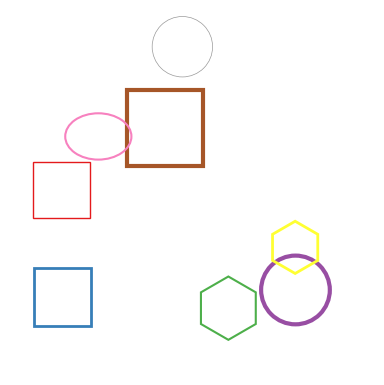[{"shape": "square", "thickness": 1, "radius": 0.36, "center": [0.16, 0.506]}, {"shape": "square", "thickness": 2, "radius": 0.38, "center": [0.162, 0.23]}, {"shape": "hexagon", "thickness": 1.5, "radius": 0.41, "center": [0.593, 0.2]}, {"shape": "circle", "thickness": 3, "radius": 0.45, "center": [0.767, 0.247]}, {"shape": "hexagon", "thickness": 2, "radius": 0.34, "center": [0.767, 0.357]}, {"shape": "square", "thickness": 3, "radius": 0.5, "center": [0.428, 0.668]}, {"shape": "oval", "thickness": 1.5, "radius": 0.43, "center": [0.255, 0.646]}, {"shape": "circle", "thickness": 0.5, "radius": 0.39, "center": [0.474, 0.879]}]